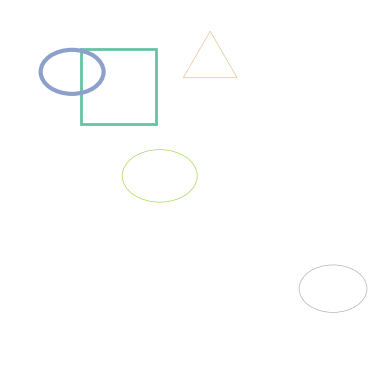[{"shape": "square", "thickness": 2, "radius": 0.49, "center": [0.308, 0.775]}, {"shape": "oval", "thickness": 3, "radius": 0.41, "center": [0.187, 0.813]}, {"shape": "oval", "thickness": 0.5, "radius": 0.49, "center": [0.415, 0.543]}, {"shape": "triangle", "thickness": 0.5, "radius": 0.4, "center": [0.546, 0.838]}, {"shape": "oval", "thickness": 0.5, "radius": 0.44, "center": [0.865, 0.25]}]